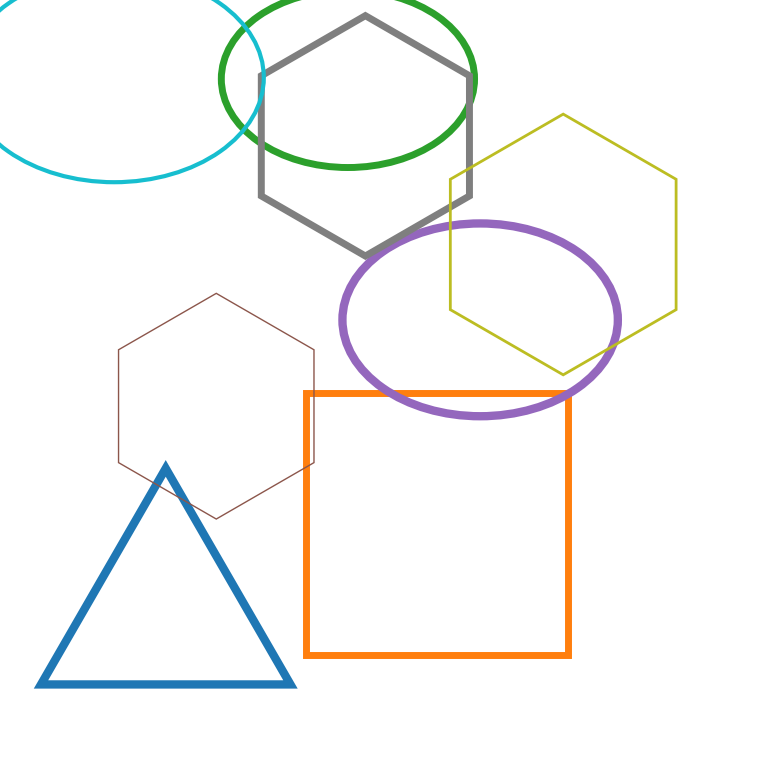[{"shape": "triangle", "thickness": 3, "radius": 0.94, "center": [0.215, 0.205]}, {"shape": "square", "thickness": 2.5, "radius": 0.85, "center": [0.567, 0.32]}, {"shape": "oval", "thickness": 2.5, "radius": 0.82, "center": [0.452, 0.898]}, {"shape": "oval", "thickness": 3, "radius": 0.89, "center": [0.624, 0.585]}, {"shape": "hexagon", "thickness": 0.5, "radius": 0.73, "center": [0.281, 0.472]}, {"shape": "hexagon", "thickness": 2.5, "radius": 0.78, "center": [0.475, 0.824]}, {"shape": "hexagon", "thickness": 1, "radius": 0.85, "center": [0.731, 0.683]}, {"shape": "oval", "thickness": 1.5, "radius": 0.97, "center": [0.148, 0.899]}]